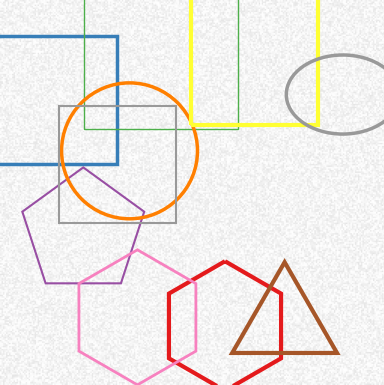[{"shape": "hexagon", "thickness": 3, "radius": 0.84, "center": [0.584, 0.153]}, {"shape": "square", "thickness": 2.5, "radius": 0.83, "center": [0.138, 0.74]}, {"shape": "square", "thickness": 1, "radius": 1.0, "center": [0.419, 0.864]}, {"shape": "pentagon", "thickness": 1.5, "radius": 0.83, "center": [0.216, 0.399]}, {"shape": "circle", "thickness": 2.5, "radius": 0.88, "center": [0.336, 0.608]}, {"shape": "square", "thickness": 3, "radius": 0.82, "center": [0.662, 0.84]}, {"shape": "triangle", "thickness": 3, "radius": 0.79, "center": [0.739, 0.162]}, {"shape": "hexagon", "thickness": 2, "radius": 0.88, "center": [0.357, 0.176]}, {"shape": "oval", "thickness": 2.5, "radius": 0.73, "center": [0.89, 0.754]}, {"shape": "square", "thickness": 1.5, "radius": 0.76, "center": [0.305, 0.574]}]